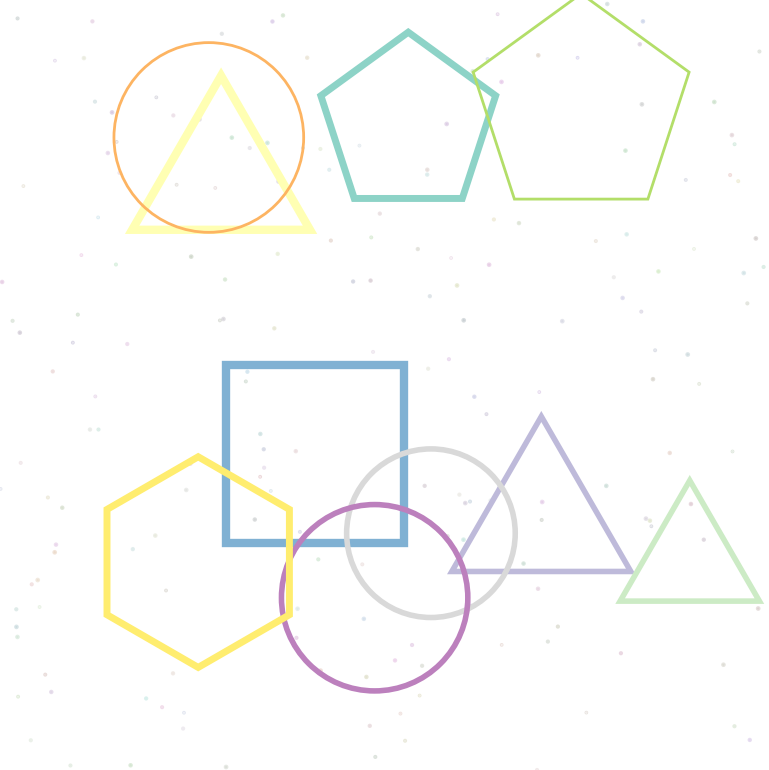[{"shape": "pentagon", "thickness": 2.5, "radius": 0.6, "center": [0.53, 0.839]}, {"shape": "triangle", "thickness": 3, "radius": 0.67, "center": [0.287, 0.768]}, {"shape": "triangle", "thickness": 2, "radius": 0.67, "center": [0.703, 0.325]}, {"shape": "square", "thickness": 3, "radius": 0.58, "center": [0.409, 0.411]}, {"shape": "circle", "thickness": 1, "radius": 0.62, "center": [0.271, 0.821]}, {"shape": "pentagon", "thickness": 1, "radius": 0.74, "center": [0.755, 0.861]}, {"shape": "circle", "thickness": 2, "radius": 0.55, "center": [0.56, 0.308]}, {"shape": "circle", "thickness": 2, "radius": 0.61, "center": [0.487, 0.224]}, {"shape": "triangle", "thickness": 2, "radius": 0.52, "center": [0.896, 0.272]}, {"shape": "hexagon", "thickness": 2.5, "radius": 0.68, "center": [0.257, 0.27]}]